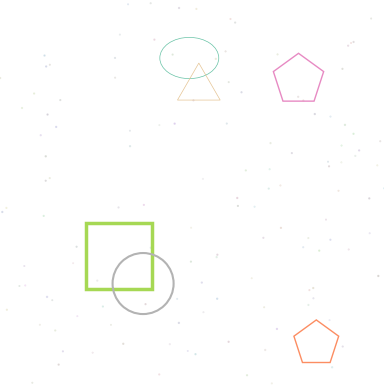[{"shape": "oval", "thickness": 0.5, "radius": 0.38, "center": [0.492, 0.849]}, {"shape": "pentagon", "thickness": 1, "radius": 0.31, "center": [0.822, 0.108]}, {"shape": "pentagon", "thickness": 1, "radius": 0.34, "center": [0.775, 0.793]}, {"shape": "square", "thickness": 2.5, "radius": 0.42, "center": [0.309, 0.335]}, {"shape": "triangle", "thickness": 0.5, "radius": 0.32, "center": [0.516, 0.772]}, {"shape": "circle", "thickness": 1.5, "radius": 0.4, "center": [0.372, 0.264]}]